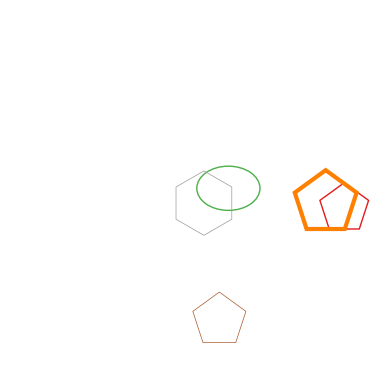[{"shape": "pentagon", "thickness": 1, "radius": 0.33, "center": [0.894, 0.459]}, {"shape": "oval", "thickness": 1, "radius": 0.41, "center": [0.593, 0.511]}, {"shape": "pentagon", "thickness": 3, "radius": 0.42, "center": [0.846, 0.474]}, {"shape": "pentagon", "thickness": 0.5, "radius": 0.36, "center": [0.57, 0.169]}, {"shape": "hexagon", "thickness": 0.5, "radius": 0.42, "center": [0.53, 0.472]}]